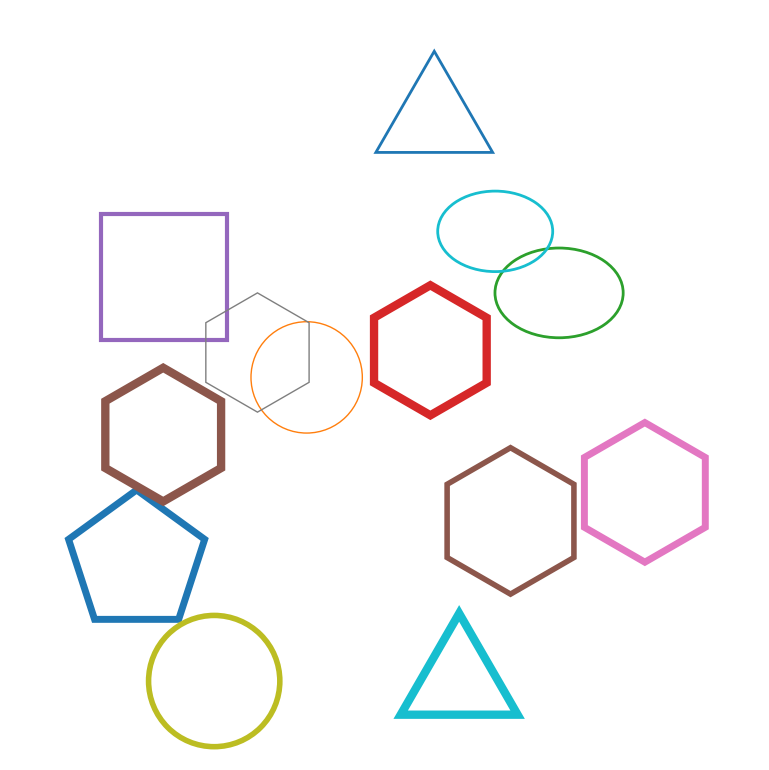[{"shape": "triangle", "thickness": 1, "radius": 0.44, "center": [0.564, 0.846]}, {"shape": "pentagon", "thickness": 2.5, "radius": 0.46, "center": [0.177, 0.271]}, {"shape": "circle", "thickness": 0.5, "radius": 0.36, "center": [0.398, 0.51]}, {"shape": "oval", "thickness": 1, "radius": 0.42, "center": [0.726, 0.62]}, {"shape": "hexagon", "thickness": 3, "radius": 0.42, "center": [0.559, 0.545]}, {"shape": "square", "thickness": 1.5, "radius": 0.41, "center": [0.213, 0.64]}, {"shape": "hexagon", "thickness": 3, "radius": 0.43, "center": [0.212, 0.436]}, {"shape": "hexagon", "thickness": 2, "radius": 0.48, "center": [0.663, 0.323]}, {"shape": "hexagon", "thickness": 2.5, "radius": 0.45, "center": [0.837, 0.361]}, {"shape": "hexagon", "thickness": 0.5, "radius": 0.39, "center": [0.334, 0.542]}, {"shape": "circle", "thickness": 2, "radius": 0.43, "center": [0.278, 0.116]}, {"shape": "triangle", "thickness": 3, "radius": 0.44, "center": [0.596, 0.116]}, {"shape": "oval", "thickness": 1, "radius": 0.37, "center": [0.643, 0.7]}]